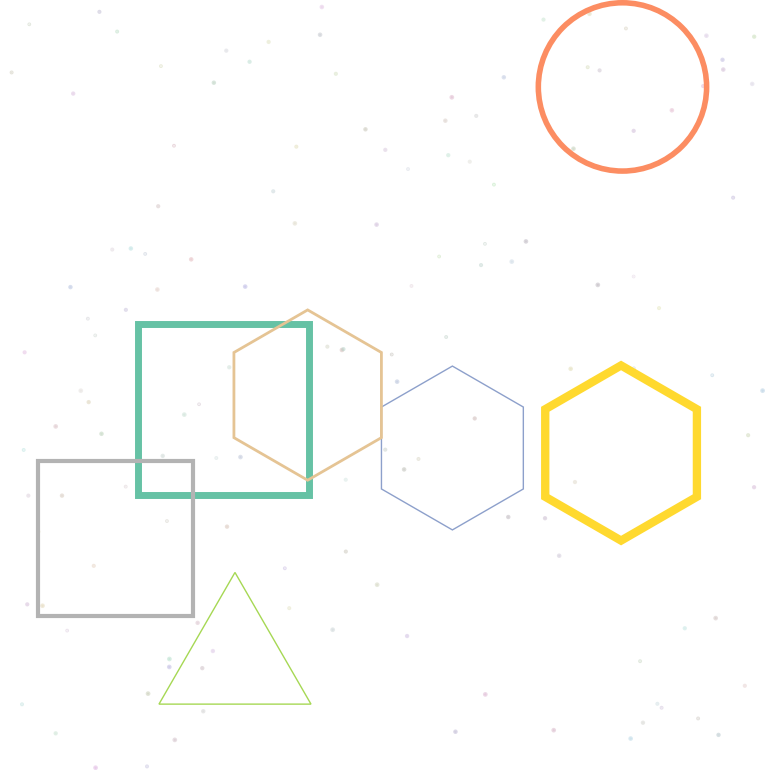[{"shape": "square", "thickness": 2.5, "radius": 0.56, "center": [0.29, 0.468]}, {"shape": "circle", "thickness": 2, "radius": 0.55, "center": [0.808, 0.887]}, {"shape": "hexagon", "thickness": 0.5, "radius": 0.53, "center": [0.588, 0.418]}, {"shape": "triangle", "thickness": 0.5, "radius": 0.57, "center": [0.305, 0.143]}, {"shape": "hexagon", "thickness": 3, "radius": 0.57, "center": [0.807, 0.412]}, {"shape": "hexagon", "thickness": 1, "radius": 0.55, "center": [0.4, 0.487]}, {"shape": "square", "thickness": 1.5, "radius": 0.5, "center": [0.15, 0.301]}]